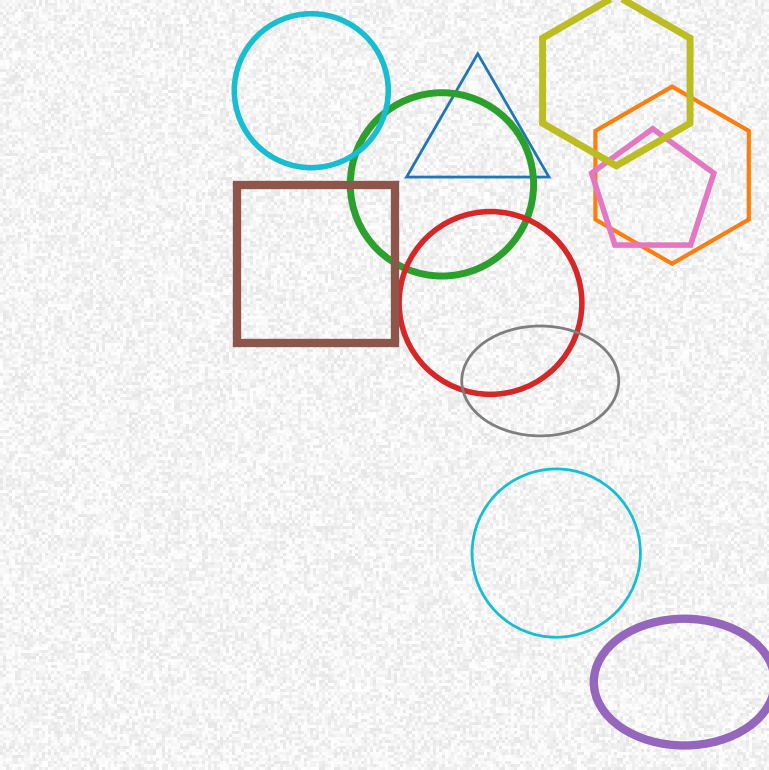[{"shape": "triangle", "thickness": 1, "radius": 0.53, "center": [0.62, 0.823]}, {"shape": "hexagon", "thickness": 1.5, "radius": 0.58, "center": [0.873, 0.772]}, {"shape": "circle", "thickness": 2.5, "radius": 0.6, "center": [0.574, 0.761]}, {"shape": "circle", "thickness": 2, "radius": 0.59, "center": [0.637, 0.607]}, {"shape": "oval", "thickness": 3, "radius": 0.59, "center": [0.889, 0.114]}, {"shape": "square", "thickness": 3, "radius": 0.51, "center": [0.411, 0.657]}, {"shape": "pentagon", "thickness": 2, "radius": 0.42, "center": [0.848, 0.749]}, {"shape": "oval", "thickness": 1, "radius": 0.51, "center": [0.702, 0.505]}, {"shape": "hexagon", "thickness": 2.5, "radius": 0.55, "center": [0.8, 0.895]}, {"shape": "circle", "thickness": 1, "radius": 0.55, "center": [0.722, 0.282]}, {"shape": "circle", "thickness": 2, "radius": 0.5, "center": [0.404, 0.882]}]